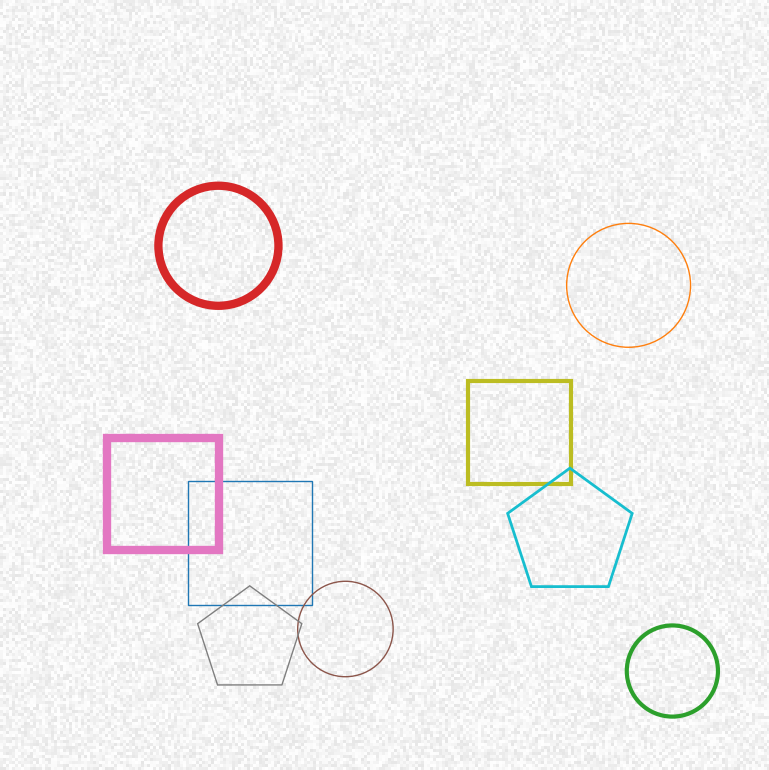[{"shape": "square", "thickness": 0.5, "radius": 0.4, "center": [0.324, 0.295]}, {"shape": "circle", "thickness": 0.5, "radius": 0.4, "center": [0.816, 0.629]}, {"shape": "circle", "thickness": 1.5, "radius": 0.3, "center": [0.873, 0.129]}, {"shape": "circle", "thickness": 3, "radius": 0.39, "center": [0.284, 0.681]}, {"shape": "circle", "thickness": 0.5, "radius": 0.31, "center": [0.449, 0.183]}, {"shape": "square", "thickness": 3, "radius": 0.36, "center": [0.212, 0.359]}, {"shape": "pentagon", "thickness": 0.5, "radius": 0.36, "center": [0.324, 0.168]}, {"shape": "square", "thickness": 1.5, "radius": 0.33, "center": [0.675, 0.438]}, {"shape": "pentagon", "thickness": 1, "radius": 0.43, "center": [0.74, 0.307]}]